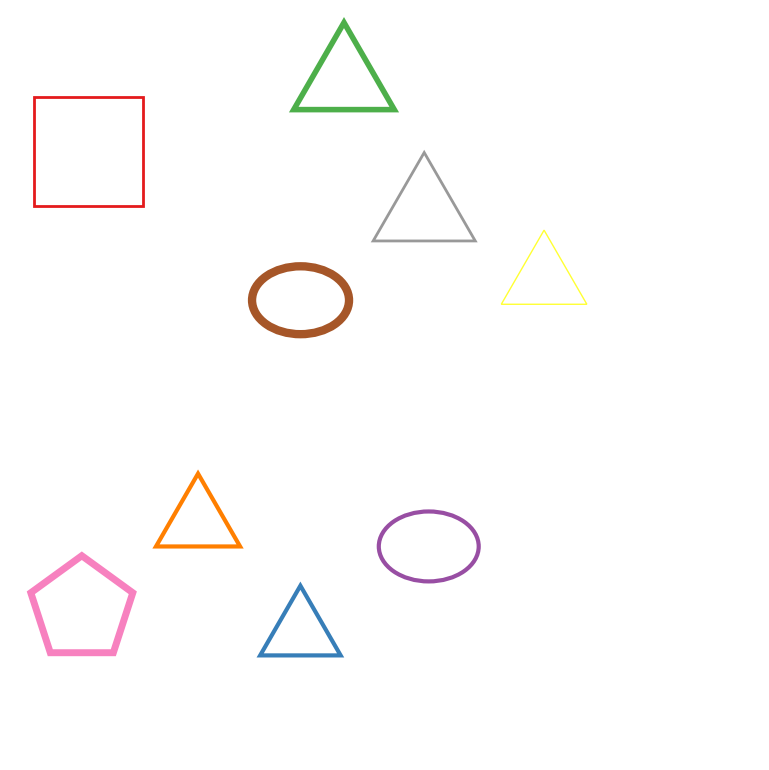[{"shape": "square", "thickness": 1, "radius": 0.36, "center": [0.115, 0.803]}, {"shape": "triangle", "thickness": 1.5, "radius": 0.3, "center": [0.39, 0.179]}, {"shape": "triangle", "thickness": 2, "radius": 0.38, "center": [0.447, 0.895]}, {"shape": "oval", "thickness": 1.5, "radius": 0.32, "center": [0.557, 0.29]}, {"shape": "triangle", "thickness": 1.5, "radius": 0.32, "center": [0.257, 0.322]}, {"shape": "triangle", "thickness": 0.5, "radius": 0.32, "center": [0.707, 0.637]}, {"shape": "oval", "thickness": 3, "radius": 0.31, "center": [0.39, 0.61]}, {"shape": "pentagon", "thickness": 2.5, "radius": 0.35, "center": [0.106, 0.209]}, {"shape": "triangle", "thickness": 1, "radius": 0.38, "center": [0.551, 0.725]}]